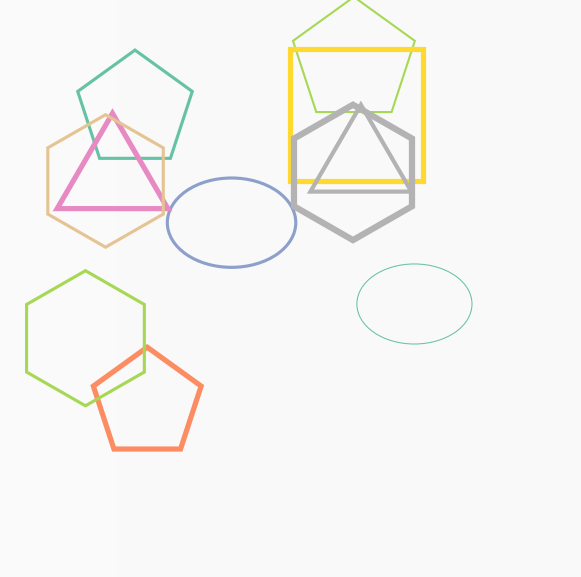[{"shape": "oval", "thickness": 0.5, "radius": 0.5, "center": [0.713, 0.473]}, {"shape": "pentagon", "thickness": 1.5, "radius": 0.52, "center": [0.232, 0.809]}, {"shape": "pentagon", "thickness": 2.5, "radius": 0.49, "center": [0.253, 0.3]}, {"shape": "oval", "thickness": 1.5, "radius": 0.55, "center": [0.398, 0.614]}, {"shape": "triangle", "thickness": 2.5, "radius": 0.55, "center": [0.194, 0.693]}, {"shape": "hexagon", "thickness": 1.5, "radius": 0.58, "center": [0.147, 0.413]}, {"shape": "pentagon", "thickness": 1, "radius": 0.55, "center": [0.609, 0.894]}, {"shape": "square", "thickness": 2.5, "radius": 0.57, "center": [0.614, 0.8]}, {"shape": "hexagon", "thickness": 1.5, "radius": 0.57, "center": [0.182, 0.686]}, {"shape": "triangle", "thickness": 2, "radius": 0.5, "center": [0.621, 0.717]}, {"shape": "hexagon", "thickness": 3, "radius": 0.59, "center": [0.607, 0.701]}]